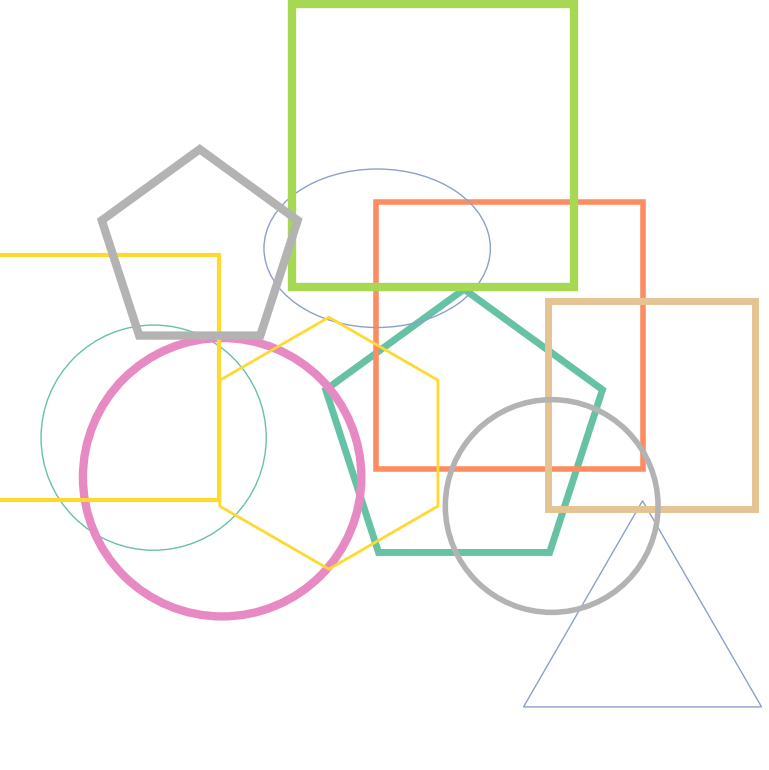[{"shape": "pentagon", "thickness": 2.5, "radius": 0.94, "center": [0.603, 0.435]}, {"shape": "circle", "thickness": 0.5, "radius": 0.73, "center": [0.2, 0.432]}, {"shape": "square", "thickness": 2, "radius": 0.87, "center": [0.662, 0.564]}, {"shape": "triangle", "thickness": 0.5, "radius": 0.89, "center": [0.834, 0.171]}, {"shape": "oval", "thickness": 0.5, "radius": 0.74, "center": [0.49, 0.678]}, {"shape": "circle", "thickness": 3, "radius": 0.9, "center": [0.288, 0.38]}, {"shape": "square", "thickness": 3, "radius": 0.92, "center": [0.562, 0.811]}, {"shape": "hexagon", "thickness": 1, "radius": 0.82, "center": [0.427, 0.424]}, {"shape": "square", "thickness": 1.5, "radius": 0.8, "center": [0.125, 0.51]}, {"shape": "square", "thickness": 2.5, "radius": 0.67, "center": [0.846, 0.474]}, {"shape": "pentagon", "thickness": 3, "radius": 0.67, "center": [0.259, 0.672]}, {"shape": "circle", "thickness": 2, "radius": 0.69, "center": [0.716, 0.343]}]